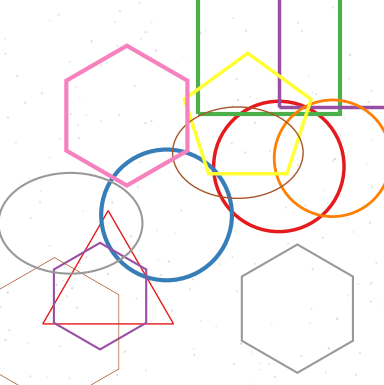[{"shape": "circle", "thickness": 2.5, "radius": 0.85, "center": [0.724, 0.568]}, {"shape": "triangle", "thickness": 1, "radius": 0.98, "center": [0.281, 0.257]}, {"shape": "circle", "thickness": 3, "radius": 0.85, "center": [0.433, 0.442]}, {"shape": "square", "thickness": 3, "radius": 0.92, "center": [0.699, 0.887]}, {"shape": "hexagon", "thickness": 1.5, "radius": 0.69, "center": [0.26, 0.231]}, {"shape": "square", "thickness": 2.5, "radius": 0.75, "center": [0.874, 0.873]}, {"shape": "circle", "thickness": 2, "radius": 0.76, "center": [0.864, 0.589]}, {"shape": "pentagon", "thickness": 2.5, "radius": 0.87, "center": [0.644, 0.689]}, {"shape": "hexagon", "thickness": 0.5, "radius": 0.96, "center": [0.142, 0.138]}, {"shape": "oval", "thickness": 1, "radius": 0.85, "center": [0.618, 0.603]}, {"shape": "hexagon", "thickness": 3, "radius": 0.91, "center": [0.33, 0.7]}, {"shape": "oval", "thickness": 1.5, "radius": 0.93, "center": [0.183, 0.42]}, {"shape": "hexagon", "thickness": 1.5, "radius": 0.83, "center": [0.772, 0.198]}]